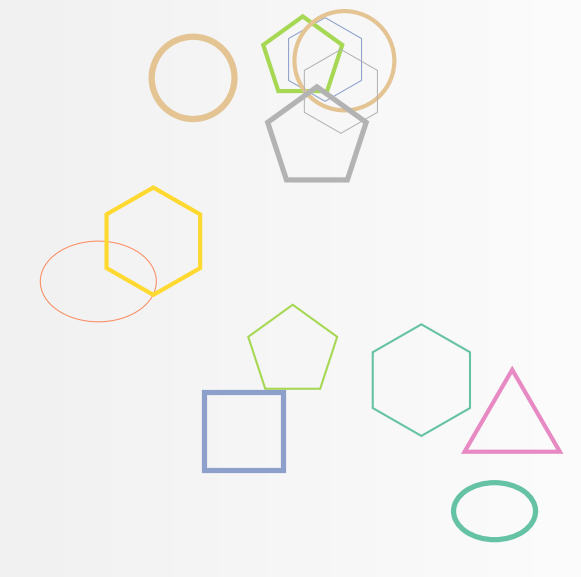[{"shape": "hexagon", "thickness": 1, "radius": 0.48, "center": [0.725, 0.341]}, {"shape": "oval", "thickness": 2.5, "radius": 0.35, "center": [0.851, 0.114]}, {"shape": "oval", "thickness": 0.5, "radius": 0.5, "center": [0.169, 0.512]}, {"shape": "hexagon", "thickness": 0.5, "radius": 0.36, "center": [0.559, 0.896]}, {"shape": "square", "thickness": 2.5, "radius": 0.34, "center": [0.419, 0.253]}, {"shape": "triangle", "thickness": 2, "radius": 0.47, "center": [0.881, 0.264]}, {"shape": "pentagon", "thickness": 2, "radius": 0.36, "center": [0.521, 0.899]}, {"shape": "pentagon", "thickness": 1, "radius": 0.4, "center": [0.504, 0.391]}, {"shape": "hexagon", "thickness": 2, "radius": 0.46, "center": [0.264, 0.581]}, {"shape": "circle", "thickness": 3, "radius": 0.36, "center": [0.332, 0.864]}, {"shape": "circle", "thickness": 2, "radius": 0.43, "center": [0.593, 0.894]}, {"shape": "pentagon", "thickness": 2.5, "radius": 0.45, "center": [0.545, 0.76]}, {"shape": "hexagon", "thickness": 0.5, "radius": 0.36, "center": [0.586, 0.841]}]